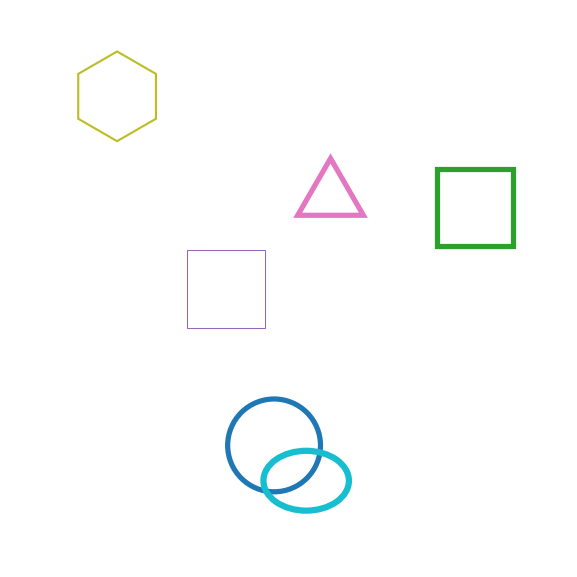[{"shape": "circle", "thickness": 2.5, "radius": 0.4, "center": [0.475, 0.228]}, {"shape": "square", "thickness": 2.5, "radius": 0.33, "center": [0.822, 0.64]}, {"shape": "square", "thickness": 0.5, "radius": 0.34, "center": [0.391, 0.499]}, {"shape": "triangle", "thickness": 2.5, "radius": 0.33, "center": [0.572, 0.659]}, {"shape": "hexagon", "thickness": 1, "radius": 0.39, "center": [0.203, 0.832]}, {"shape": "oval", "thickness": 3, "radius": 0.37, "center": [0.53, 0.167]}]